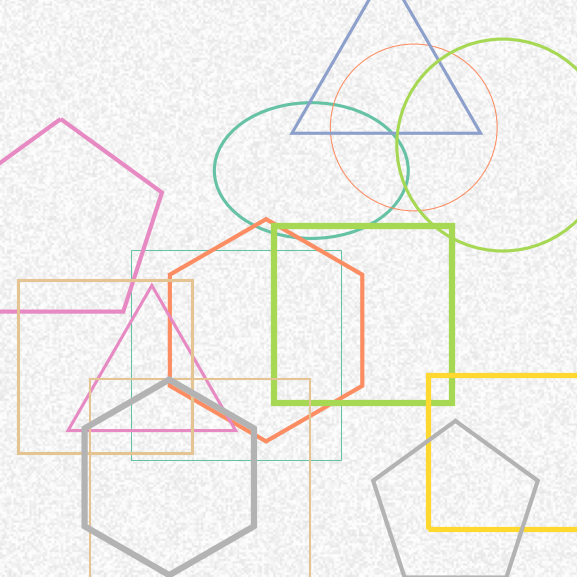[{"shape": "oval", "thickness": 1.5, "radius": 0.84, "center": [0.539, 0.704]}, {"shape": "square", "thickness": 0.5, "radius": 0.91, "center": [0.409, 0.385]}, {"shape": "circle", "thickness": 0.5, "radius": 0.72, "center": [0.716, 0.778]}, {"shape": "hexagon", "thickness": 2, "radius": 0.96, "center": [0.461, 0.427]}, {"shape": "triangle", "thickness": 1.5, "radius": 0.94, "center": [0.669, 0.863]}, {"shape": "pentagon", "thickness": 2, "radius": 0.92, "center": [0.105, 0.609]}, {"shape": "triangle", "thickness": 1.5, "radius": 0.84, "center": [0.263, 0.337]}, {"shape": "circle", "thickness": 1.5, "radius": 0.92, "center": [0.871, 0.748]}, {"shape": "square", "thickness": 3, "radius": 0.77, "center": [0.629, 0.455]}, {"shape": "square", "thickness": 2.5, "radius": 0.67, "center": [0.874, 0.217]}, {"shape": "square", "thickness": 1.5, "radius": 0.75, "center": [0.182, 0.364]}, {"shape": "square", "thickness": 1, "radius": 0.95, "center": [0.346, 0.153]}, {"shape": "hexagon", "thickness": 3, "radius": 0.85, "center": [0.293, 0.173]}, {"shape": "pentagon", "thickness": 2, "radius": 0.75, "center": [0.789, 0.12]}]